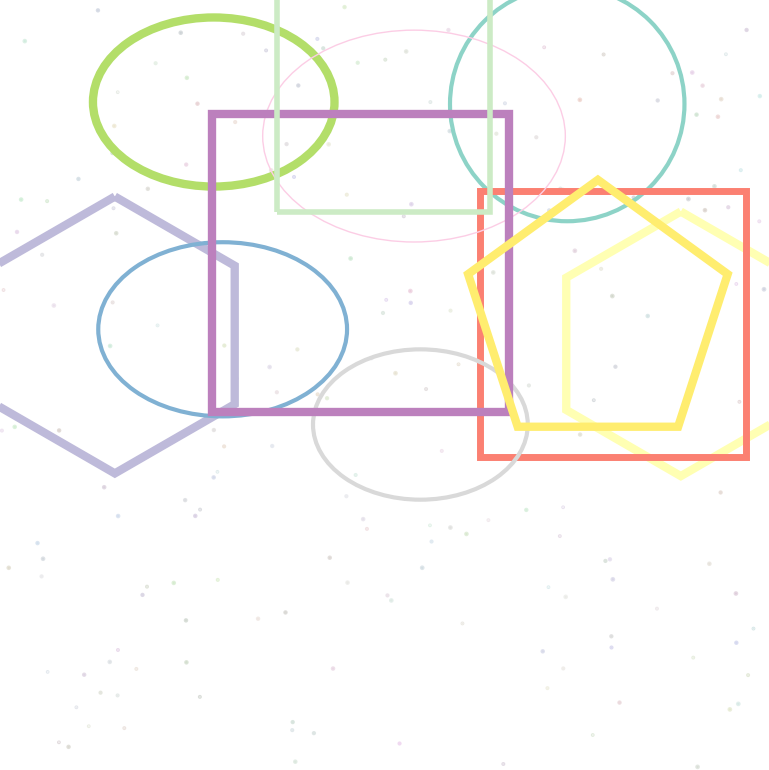[{"shape": "circle", "thickness": 1.5, "radius": 0.76, "center": [0.737, 0.865]}, {"shape": "hexagon", "thickness": 3, "radius": 0.86, "center": [0.884, 0.553]}, {"shape": "hexagon", "thickness": 3, "radius": 0.9, "center": [0.149, 0.565]}, {"shape": "square", "thickness": 2.5, "radius": 0.86, "center": [0.796, 0.579]}, {"shape": "oval", "thickness": 1.5, "radius": 0.81, "center": [0.289, 0.572]}, {"shape": "oval", "thickness": 3, "radius": 0.78, "center": [0.278, 0.868]}, {"shape": "oval", "thickness": 0.5, "radius": 0.98, "center": [0.538, 0.823]}, {"shape": "oval", "thickness": 1.5, "radius": 0.7, "center": [0.546, 0.449]}, {"shape": "square", "thickness": 3, "radius": 0.97, "center": [0.469, 0.658]}, {"shape": "square", "thickness": 2, "radius": 0.69, "center": [0.498, 0.863]}, {"shape": "pentagon", "thickness": 3, "radius": 0.89, "center": [0.776, 0.589]}]